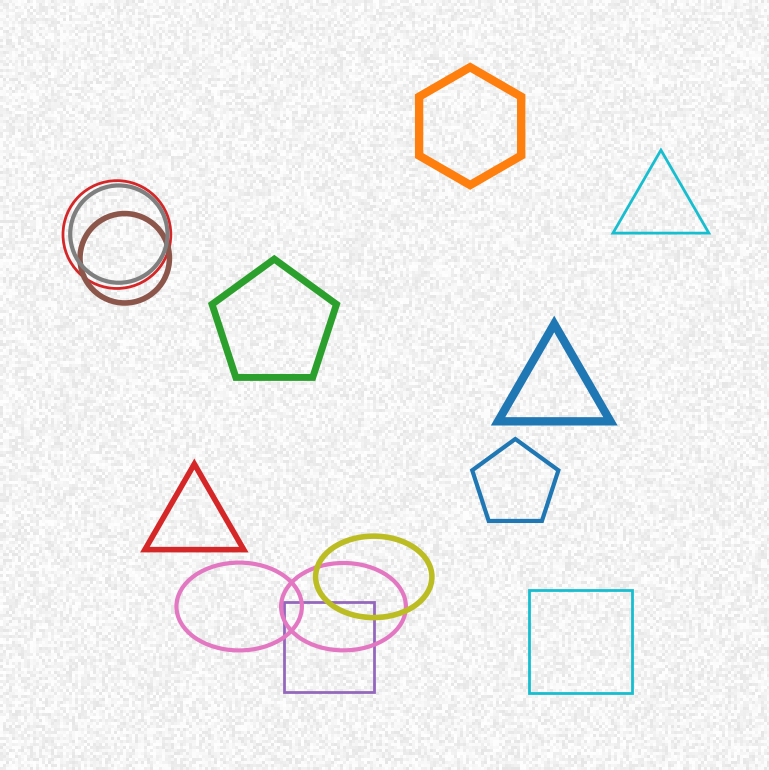[{"shape": "pentagon", "thickness": 1.5, "radius": 0.29, "center": [0.669, 0.371]}, {"shape": "triangle", "thickness": 3, "radius": 0.42, "center": [0.72, 0.495]}, {"shape": "hexagon", "thickness": 3, "radius": 0.38, "center": [0.611, 0.836]}, {"shape": "pentagon", "thickness": 2.5, "radius": 0.42, "center": [0.356, 0.579]}, {"shape": "triangle", "thickness": 2, "radius": 0.37, "center": [0.252, 0.323]}, {"shape": "circle", "thickness": 1, "radius": 0.35, "center": [0.152, 0.695]}, {"shape": "square", "thickness": 1, "radius": 0.29, "center": [0.427, 0.159]}, {"shape": "circle", "thickness": 2, "radius": 0.29, "center": [0.162, 0.665]}, {"shape": "oval", "thickness": 1.5, "radius": 0.41, "center": [0.446, 0.212]}, {"shape": "oval", "thickness": 1.5, "radius": 0.41, "center": [0.311, 0.212]}, {"shape": "circle", "thickness": 1.5, "radius": 0.32, "center": [0.154, 0.696]}, {"shape": "oval", "thickness": 2, "radius": 0.38, "center": [0.485, 0.251]}, {"shape": "triangle", "thickness": 1, "radius": 0.36, "center": [0.858, 0.733]}, {"shape": "square", "thickness": 1, "radius": 0.33, "center": [0.754, 0.167]}]